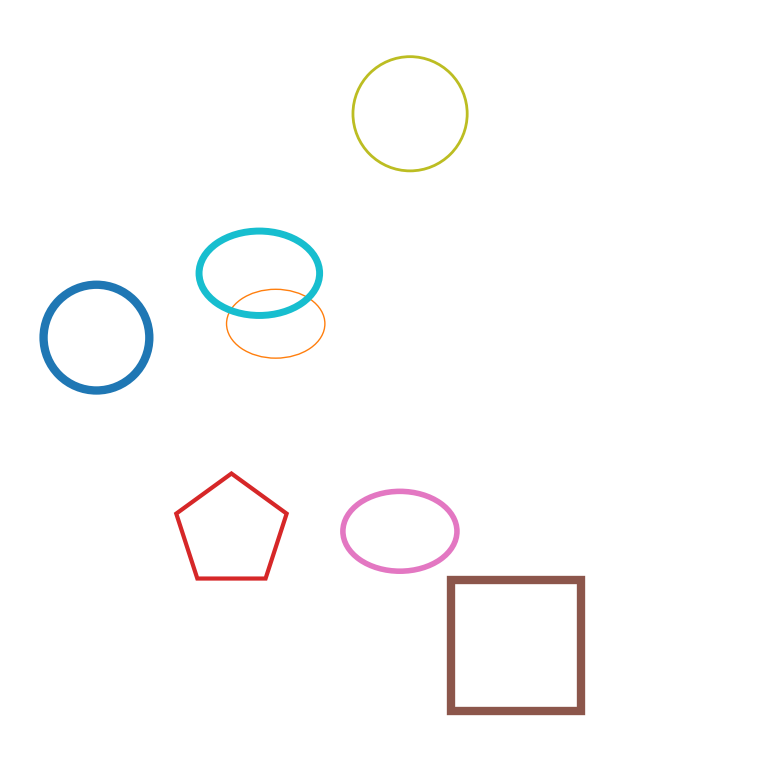[{"shape": "circle", "thickness": 3, "radius": 0.34, "center": [0.125, 0.562]}, {"shape": "oval", "thickness": 0.5, "radius": 0.32, "center": [0.358, 0.58]}, {"shape": "pentagon", "thickness": 1.5, "radius": 0.38, "center": [0.301, 0.31]}, {"shape": "square", "thickness": 3, "radius": 0.42, "center": [0.67, 0.162]}, {"shape": "oval", "thickness": 2, "radius": 0.37, "center": [0.519, 0.31]}, {"shape": "circle", "thickness": 1, "radius": 0.37, "center": [0.533, 0.852]}, {"shape": "oval", "thickness": 2.5, "radius": 0.39, "center": [0.337, 0.645]}]